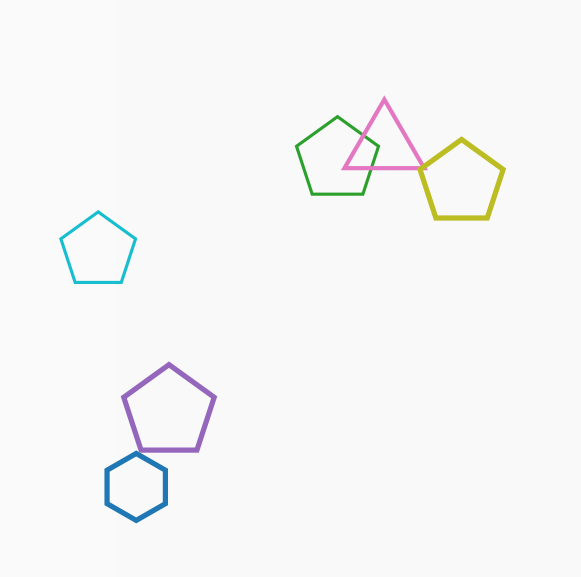[{"shape": "hexagon", "thickness": 2.5, "radius": 0.29, "center": [0.234, 0.156]}, {"shape": "pentagon", "thickness": 1.5, "radius": 0.37, "center": [0.581, 0.723]}, {"shape": "pentagon", "thickness": 2.5, "radius": 0.41, "center": [0.291, 0.286]}, {"shape": "triangle", "thickness": 2, "radius": 0.4, "center": [0.661, 0.748]}, {"shape": "pentagon", "thickness": 2.5, "radius": 0.38, "center": [0.794, 0.682]}, {"shape": "pentagon", "thickness": 1.5, "radius": 0.34, "center": [0.169, 0.565]}]